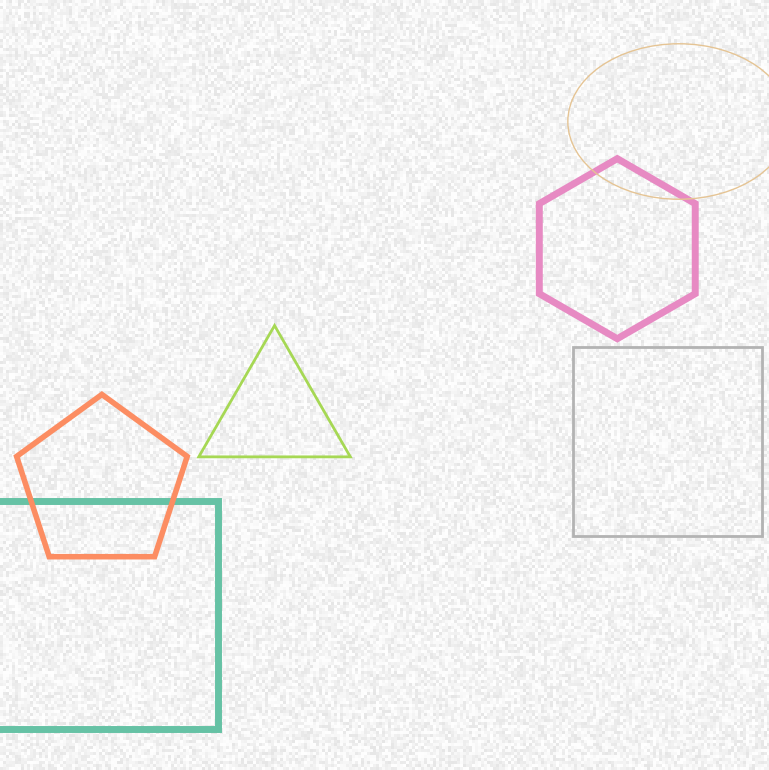[{"shape": "square", "thickness": 2.5, "radius": 0.74, "center": [0.136, 0.202]}, {"shape": "pentagon", "thickness": 2, "radius": 0.58, "center": [0.132, 0.371]}, {"shape": "hexagon", "thickness": 2.5, "radius": 0.58, "center": [0.802, 0.677]}, {"shape": "triangle", "thickness": 1, "radius": 0.57, "center": [0.357, 0.464]}, {"shape": "oval", "thickness": 0.5, "radius": 0.72, "center": [0.882, 0.842]}, {"shape": "square", "thickness": 1, "radius": 0.61, "center": [0.867, 0.427]}]